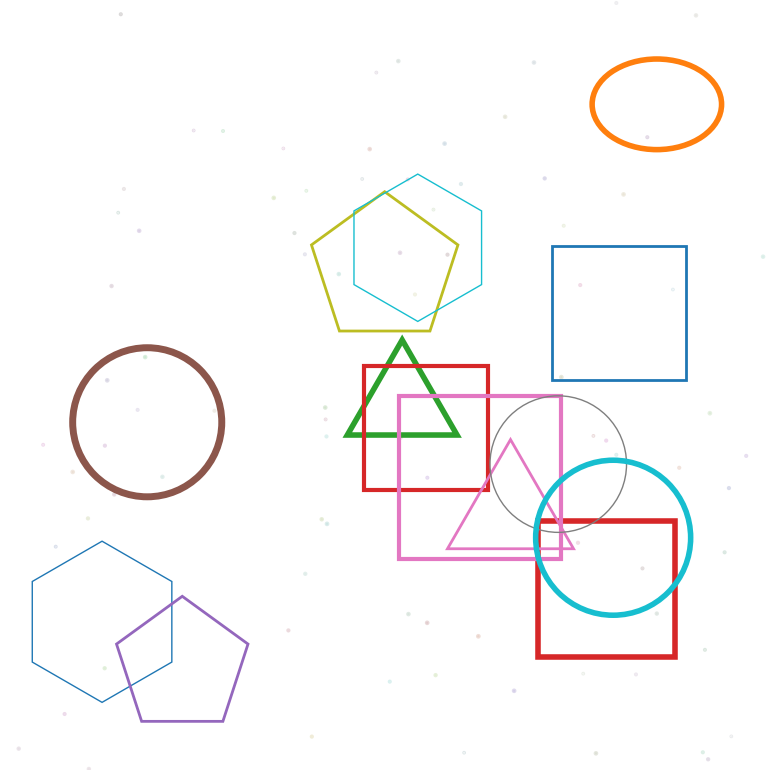[{"shape": "square", "thickness": 1, "radius": 0.44, "center": [0.804, 0.593]}, {"shape": "hexagon", "thickness": 0.5, "radius": 0.52, "center": [0.133, 0.192]}, {"shape": "oval", "thickness": 2, "radius": 0.42, "center": [0.853, 0.865]}, {"shape": "triangle", "thickness": 2, "radius": 0.41, "center": [0.522, 0.476]}, {"shape": "square", "thickness": 2, "radius": 0.44, "center": [0.787, 0.235]}, {"shape": "square", "thickness": 1.5, "radius": 0.4, "center": [0.554, 0.444]}, {"shape": "pentagon", "thickness": 1, "radius": 0.45, "center": [0.237, 0.136]}, {"shape": "circle", "thickness": 2.5, "radius": 0.48, "center": [0.191, 0.452]}, {"shape": "triangle", "thickness": 1, "radius": 0.47, "center": [0.663, 0.335]}, {"shape": "square", "thickness": 1.5, "radius": 0.53, "center": [0.623, 0.38]}, {"shape": "circle", "thickness": 0.5, "radius": 0.44, "center": [0.725, 0.397]}, {"shape": "pentagon", "thickness": 1, "radius": 0.5, "center": [0.5, 0.651]}, {"shape": "circle", "thickness": 2, "radius": 0.5, "center": [0.796, 0.302]}, {"shape": "hexagon", "thickness": 0.5, "radius": 0.48, "center": [0.543, 0.678]}]